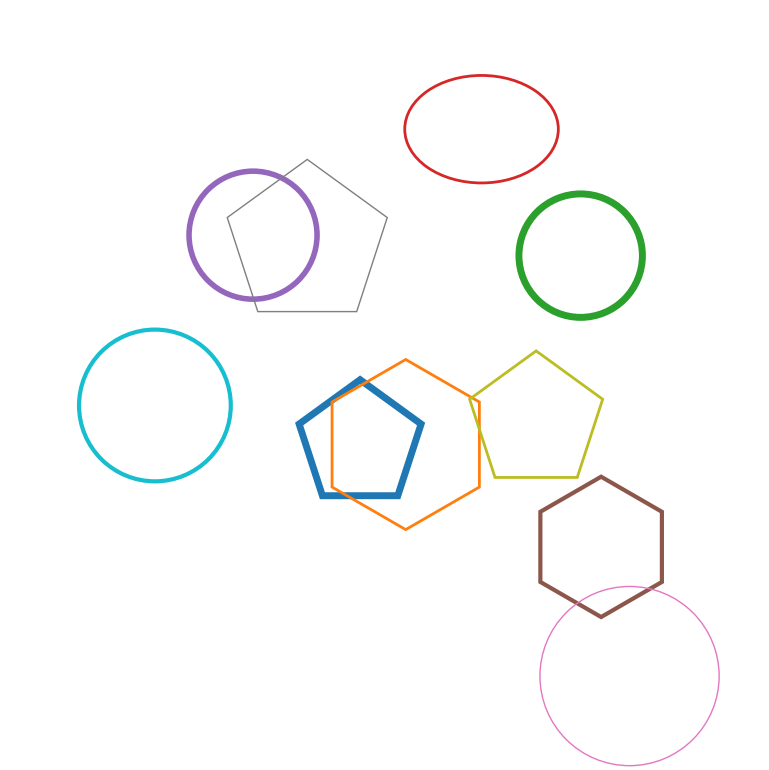[{"shape": "pentagon", "thickness": 2.5, "radius": 0.42, "center": [0.468, 0.424]}, {"shape": "hexagon", "thickness": 1, "radius": 0.55, "center": [0.527, 0.423]}, {"shape": "circle", "thickness": 2.5, "radius": 0.4, "center": [0.754, 0.668]}, {"shape": "oval", "thickness": 1, "radius": 0.5, "center": [0.625, 0.832]}, {"shape": "circle", "thickness": 2, "radius": 0.42, "center": [0.329, 0.695]}, {"shape": "hexagon", "thickness": 1.5, "radius": 0.46, "center": [0.781, 0.29]}, {"shape": "circle", "thickness": 0.5, "radius": 0.58, "center": [0.818, 0.122]}, {"shape": "pentagon", "thickness": 0.5, "radius": 0.55, "center": [0.399, 0.684]}, {"shape": "pentagon", "thickness": 1, "radius": 0.45, "center": [0.696, 0.453]}, {"shape": "circle", "thickness": 1.5, "radius": 0.49, "center": [0.201, 0.473]}]